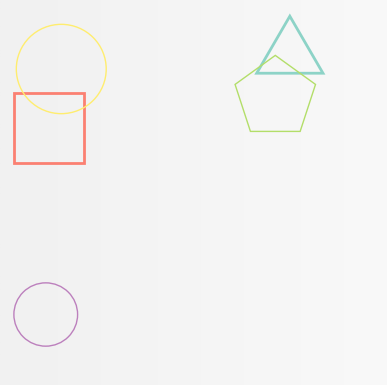[{"shape": "triangle", "thickness": 2, "radius": 0.49, "center": [0.748, 0.859]}, {"shape": "square", "thickness": 2, "radius": 0.46, "center": [0.126, 0.669]}, {"shape": "pentagon", "thickness": 1, "radius": 0.55, "center": [0.71, 0.747]}, {"shape": "circle", "thickness": 1, "radius": 0.41, "center": [0.118, 0.183]}, {"shape": "circle", "thickness": 1, "radius": 0.58, "center": [0.158, 0.821]}]